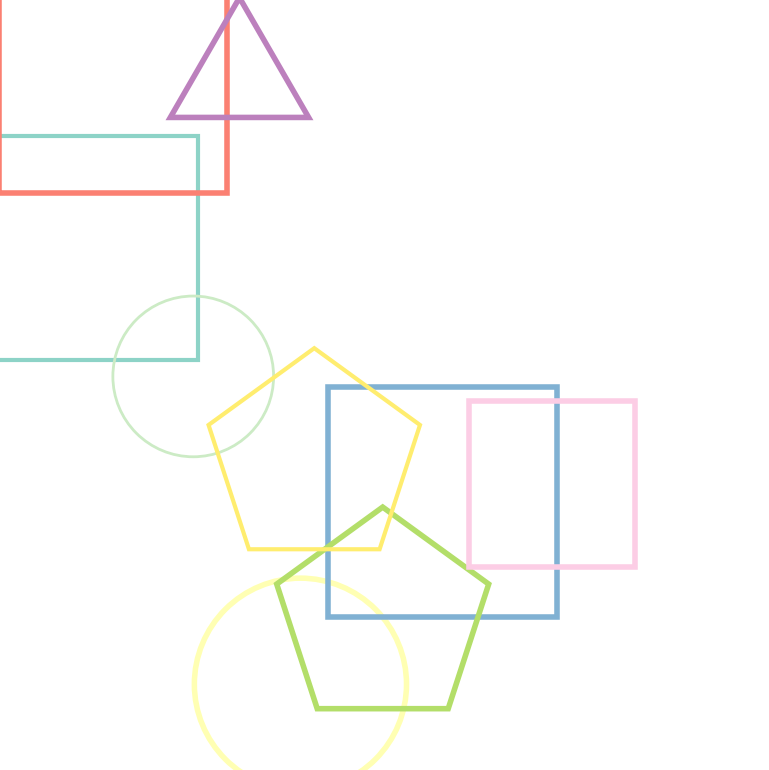[{"shape": "square", "thickness": 1.5, "radius": 0.73, "center": [0.112, 0.678]}, {"shape": "circle", "thickness": 2, "radius": 0.69, "center": [0.39, 0.111]}, {"shape": "square", "thickness": 2, "radius": 0.74, "center": [0.147, 0.897]}, {"shape": "square", "thickness": 2, "radius": 0.75, "center": [0.575, 0.348]}, {"shape": "pentagon", "thickness": 2, "radius": 0.72, "center": [0.497, 0.197]}, {"shape": "square", "thickness": 2, "radius": 0.54, "center": [0.716, 0.371]}, {"shape": "triangle", "thickness": 2, "radius": 0.52, "center": [0.311, 0.899]}, {"shape": "circle", "thickness": 1, "radius": 0.52, "center": [0.251, 0.511]}, {"shape": "pentagon", "thickness": 1.5, "radius": 0.72, "center": [0.408, 0.403]}]